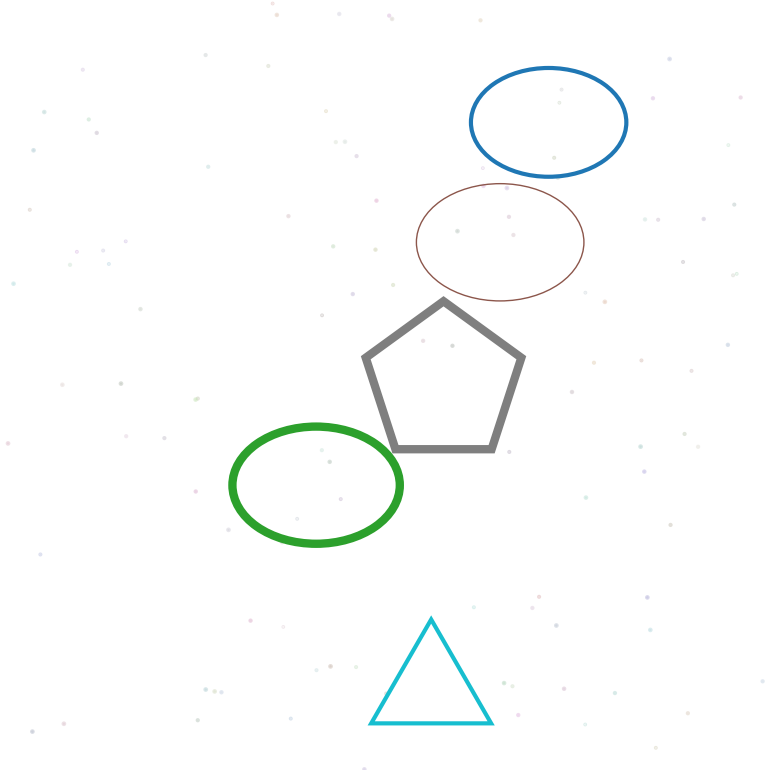[{"shape": "oval", "thickness": 1.5, "radius": 0.5, "center": [0.713, 0.841]}, {"shape": "oval", "thickness": 3, "radius": 0.54, "center": [0.411, 0.37]}, {"shape": "oval", "thickness": 0.5, "radius": 0.54, "center": [0.65, 0.685]}, {"shape": "pentagon", "thickness": 3, "radius": 0.53, "center": [0.576, 0.503]}, {"shape": "triangle", "thickness": 1.5, "radius": 0.45, "center": [0.56, 0.106]}]